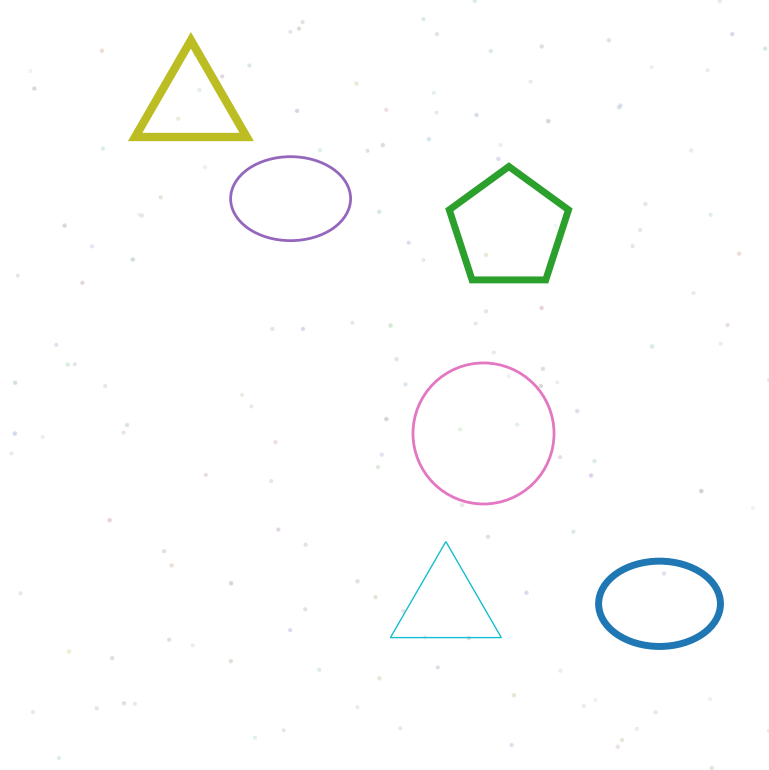[{"shape": "oval", "thickness": 2.5, "radius": 0.4, "center": [0.857, 0.216]}, {"shape": "pentagon", "thickness": 2.5, "radius": 0.41, "center": [0.661, 0.702]}, {"shape": "oval", "thickness": 1, "radius": 0.39, "center": [0.377, 0.742]}, {"shape": "circle", "thickness": 1, "radius": 0.46, "center": [0.628, 0.437]}, {"shape": "triangle", "thickness": 3, "radius": 0.42, "center": [0.248, 0.864]}, {"shape": "triangle", "thickness": 0.5, "radius": 0.42, "center": [0.579, 0.214]}]